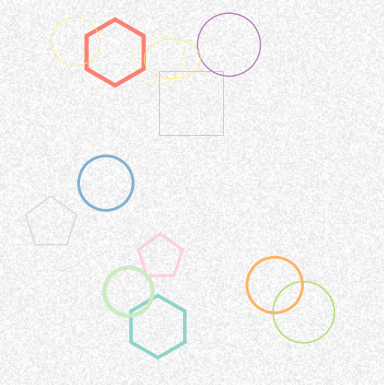[{"shape": "hexagon", "thickness": 2.5, "radius": 0.4, "center": [0.41, 0.152]}, {"shape": "circle", "thickness": 0.5, "radius": 0.33, "center": [0.414, 0.846]}, {"shape": "square", "thickness": 0.5, "radius": 0.41, "center": [0.496, 0.732]}, {"shape": "hexagon", "thickness": 3, "radius": 0.43, "center": [0.299, 0.864]}, {"shape": "circle", "thickness": 2, "radius": 0.35, "center": [0.275, 0.524]}, {"shape": "circle", "thickness": 2, "radius": 0.36, "center": [0.714, 0.26]}, {"shape": "circle", "thickness": 1, "radius": 0.4, "center": [0.789, 0.189]}, {"shape": "pentagon", "thickness": 2, "radius": 0.3, "center": [0.417, 0.333]}, {"shape": "pentagon", "thickness": 1, "radius": 0.35, "center": [0.133, 0.421]}, {"shape": "circle", "thickness": 1, "radius": 0.41, "center": [0.595, 0.884]}, {"shape": "circle", "thickness": 3, "radius": 0.31, "center": [0.334, 0.242]}, {"shape": "oval", "thickness": 0.5, "radius": 0.37, "center": [0.448, 0.847]}, {"shape": "circle", "thickness": 0.5, "radius": 0.31, "center": [0.196, 0.892]}]